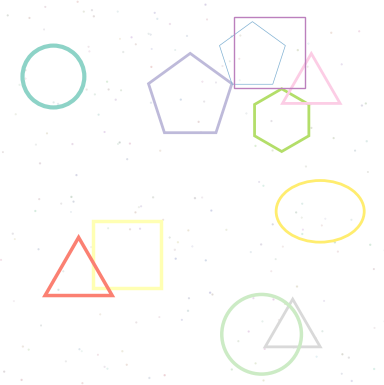[{"shape": "circle", "thickness": 3, "radius": 0.4, "center": [0.139, 0.801]}, {"shape": "square", "thickness": 2.5, "radius": 0.44, "center": [0.33, 0.34]}, {"shape": "pentagon", "thickness": 2, "radius": 0.57, "center": [0.494, 0.747]}, {"shape": "triangle", "thickness": 2.5, "radius": 0.5, "center": [0.204, 0.283]}, {"shape": "pentagon", "thickness": 0.5, "radius": 0.45, "center": [0.656, 0.854]}, {"shape": "hexagon", "thickness": 2, "radius": 0.41, "center": [0.732, 0.688]}, {"shape": "triangle", "thickness": 2, "radius": 0.43, "center": [0.809, 0.775]}, {"shape": "triangle", "thickness": 2, "radius": 0.41, "center": [0.76, 0.14]}, {"shape": "square", "thickness": 1, "radius": 0.46, "center": [0.7, 0.864]}, {"shape": "circle", "thickness": 2.5, "radius": 0.52, "center": [0.679, 0.132]}, {"shape": "oval", "thickness": 2, "radius": 0.57, "center": [0.832, 0.451]}]